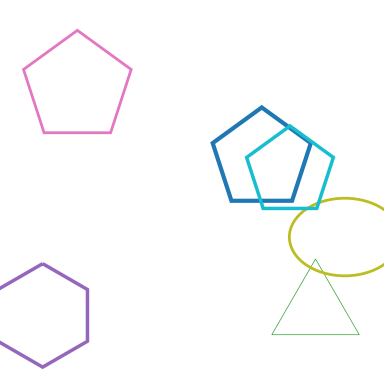[{"shape": "pentagon", "thickness": 3, "radius": 0.67, "center": [0.68, 0.587]}, {"shape": "triangle", "thickness": 0.5, "radius": 0.66, "center": [0.82, 0.196]}, {"shape": "hexagon", "thickness": 2.5, "radius": 0.67, "center": [0.111, 0.181]}, {"shape": "pentagon", "thickness": 2, "radius": 0.73, "center": [0.201, 0.774]}, {"shape": "oval", "thickness": 2, "radius": 0.72, "center": [0.896, 0.384]}, {"shape": "pentagon", "thickness": 2.5, "radius": 0.59, "center": [0.753, 0.554]}]